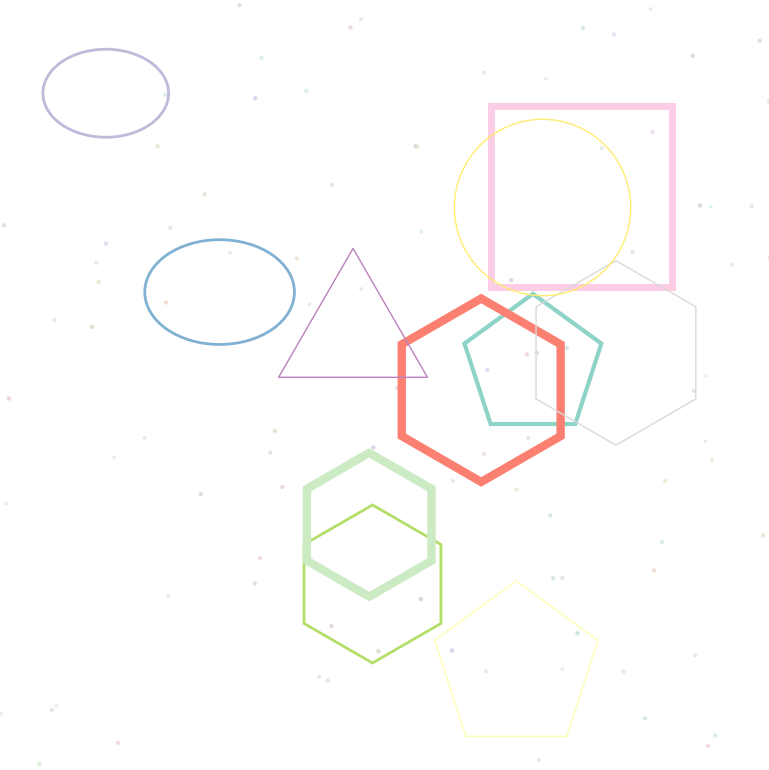[{"shape": "pentagon", "thickness": 1.5, "radius": 0.47, "center": [0.692, 0.525]}, {"shape": "pentagon", "thickness": 0.5, "radius": 0.56, "center": [0.67, 0.134]}, {"shape": "oval", "thickness": 1, "radius": 0.41, "center": [0.137, 0.879]}, {"shape": "hexagon", "thickness": 3, "radius": 0.6, "center": [0.625, 0.493]}, {"shape": "oval", "thickness": 1, "radius": 0.49, "center": [0.285, 0.621]}, {"shape": "hexagon", "thickness": 1, "radius": 0.51, "center": [0.484, 0.242]}, {"shape": "square", "thickness": 2.5, "radius": 0.59, "center": [0.755, 0.745]}, {"shape": "hexagon", "thickness": 0.5, "radius": 0.6, "center": [0.8, 0.542]}, {"shape": "triangle", "thickness": 0.5, "radius": 0.56, "center": [0.458, 0.566]}, {"shape": "hexagon", "thickness": 3, "radius": 0.47, "center": [0.479, 0.318]}, {"shape": "circle", "thickness": 0.5, "radius": 0.57, "center": [0.705, 0.731]}]